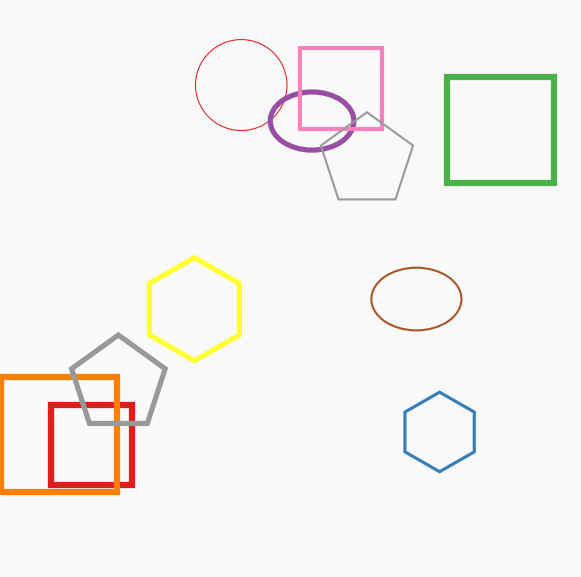[{"shape": "square", "thickness": 3, "radius": 0.35, "center": [0.157, 0.229]}, {"shape": "circle", "thickness": 0.5, "radius": 0.39, "center": [0.415, 0.852]}, {"shape": "hexagon", "thickness": 1.5, "radius": 0.34, "center": [0.756, 0.251]}, {"shape": "square", "thickness": 3, "radius": 0.46, "center": [0.861, 0.774]}, {"shape": "oval", "thickness": 2.5, "radius": 0.36, "center": [0.537, 0.79]}, {"shape": "square", "thickness": 3, "radius": 0.5, "center": [0.102, 0.247]}, {"shape": "hexagon", "thickness": 2.5, "radius": 0.45, "center": [0.335, 0.464]}, {"shape": "oval", "thickness": 1, "radius": 0.39, "center": [0.716, 0.481]}, {"shape": "square", "thickness": 2, "radius": 0.35, "center": [0.587, 0.846]}, {"shape": "pentagon", "thickness": 1, "radius": 0.42, "center": [0.631, 0.721]}, {"shape": "pentagon", "thickness": 2.5, "radius": 0.42, "center": [0.204, 0.334]}]